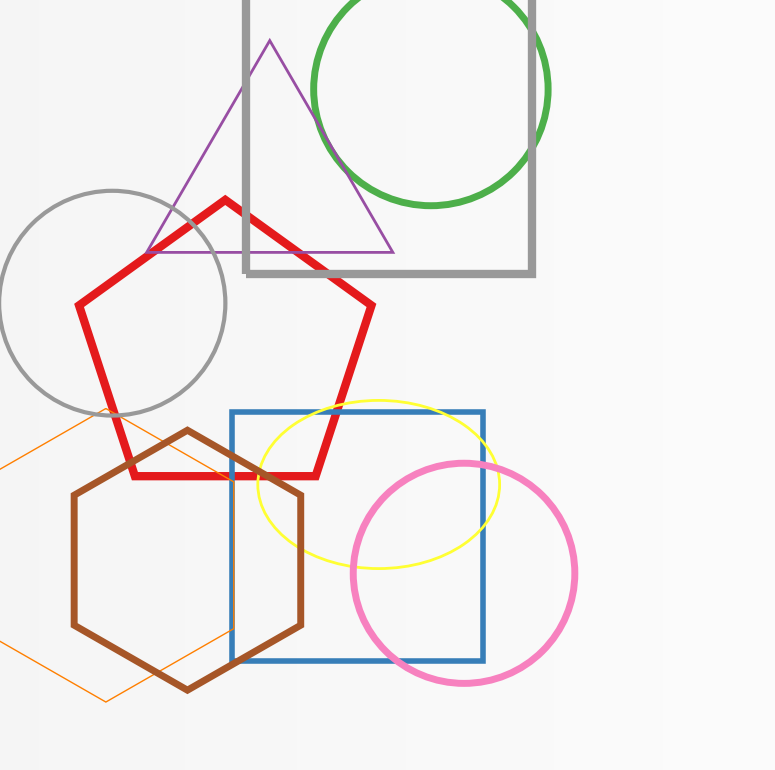[{"shape": "pentagon", "thickness": 3, "radius": 0.99, "center": [0.291, 0.542]}, {"shape": "square", "thickness": 2, "radius": 0.81, "center": [0.461, 0.303]}, {"shape": "circle", "thickness": 2.5, "radius": 0.76, "center": [0.556, 0.884]}, {"shape": "triangle", "thickness": 1, "radius": 0.92, "center": [0.348, 0.764]}, {"shape": "hexagon", "thickness": 0.5, "radius": 0.95, "center": [0.137, 0.279]}, {"shape": "oval", "thickness": 1, "radius": 0.78, "center": [0.489, 0.371]}, {"shape": "hexagon", "thickness": 2.5, "radius": 0.84, "center": [0.242, 0.272]}, {"shape": "circle", "thickness": 2.5, "radius": 0.71, "center": [0.599, 0.255]}, {"shape": "circle", "thickness": 1.5, "radius": 0.73, "center": [0.145, 0.606]}, {"shape": "square", "thickness": 3, "radius": 0.92, "center": [0.502, 0.828]}]